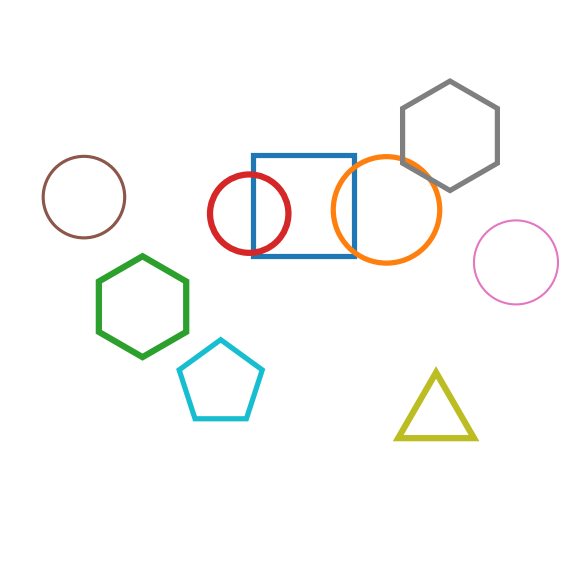[{"shape": "square", "thickness": 2.5, "radius": 0.44, "center": [0.525, 0.643]}, {"shape": "circle", "thickness": 2.5, "radius": 0.46, "center": [0.669, 0.636]}, {"shape": "hexagon", "thickness": 3, "radius": 0.44, "center": [0.247, 0.468]}, {"shape": "circle", "thickness": 3, "radius": 0.34, "center": [0.432, 0.629]}, {"shape": "circle", "thickness": 1.5, "radius": 0.35, "center": [0.145, 0.658]}, {"shape": "circle", "thickness": 1, "radius": 0.36, "center": [0.893, 0.545]}, {"shape": "hexagon", "thickness": 2.5, "radius": 0.47, "center": [0.779, 0.764]}, {"shape": "triangle", "thickness": 3, "radius": 0.38, "center": [0.755, 0.278]}, {"shape": "pentagon", "thickness": 2.5, "radius": 0.38, "center": [0.382, 0.335]}]